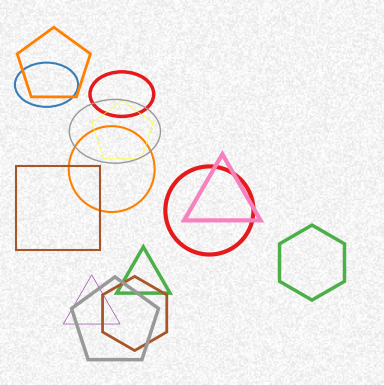[{"shape": "circle", "thickness": 3, "radius": 0.57, "center": [0.544, 0.453]}, {"shape": "oval", "thickness": 2.5, "radius": 0.41, "center": [0.317, 0.755]}, {"shape": "oval", "thickness": 1.5, "radius": 0.41, "center": [0.121, 0.78]}, {"shape": "triangle", "thickness": 2.5, "radius": 0.4, "center": [0.372, 0.279]}, {"shape": "hexagon", "thickness": 2.5, "radius": 0.49, "center": [0.81, 0.318]}, {"shape": "triangle", "thickness": 0.5, "radius": 0.43, "center": [0.238, 0.201]}, {"shape": "circle", "thickness": 1.5, "radius": 0.56, "center": [0.29, 0.561]}, {"shape": "pentagon", "thickness": 2, "radius": 0.5, "center": [0.14, 0.829]}, {"shape": "pentagon", "thickness": 0.5, "radius": 0.42, "center": [0.318, 0.655]}, {"shape": "square", "thickness": 1.5, "radius": 0.55, "center": [0.151, 0.459]}, {"shape": "hexagon", "thickness": 2, "radius": 0.48, "center": [0.35, 0.186]}, {"shape": "triangle", "thickness": 3, "radius": 0.57, "center": [0.578, 0.485]}, {"shape": "oval", "thickness": 1, "radius": 0.59, "center": [0.298, 0.659]}, {"shape": "pentagon", "thickness": 2.5, "radius": 0.59, "center": [0.299, 0.162]}]